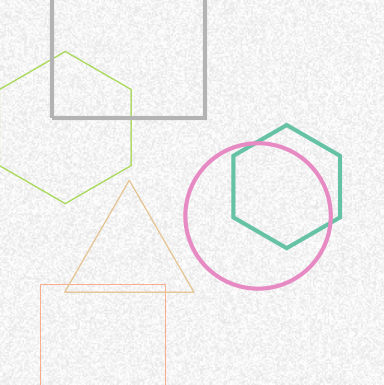[{"shape": "hexagon", "thickness": 3, "radius": 0.8, "center": [0.745, 0.515]}, {"shape": "square", "thickness": 0.5, "radius": 0.81, "center": [0.266, 0.101]}, {"shape": "circle", "thickness": 3, "radius": 0.94, "center": [0.67, 0.439]}, {"shape": "hexagon", "thickness": 1, "radius": 0.99, "center": [0.17, 0.669]}, {"shape": "triangle", "thickness": 1, "radius": 0.97, "center": [0.336, 0.338]}, {"shape": "square", "thickness": 3, "radius": 0.99, "center": [0.334, 0.891]}]